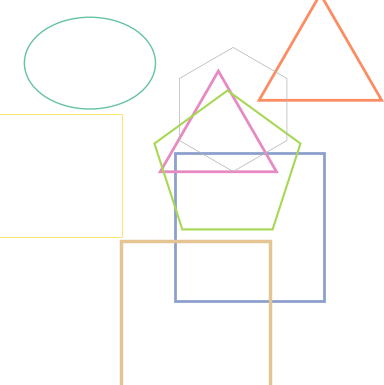[{"shape": "oval", "thickness": 1, "radius": 0.85, "center": [0.234, 0.836]}, {"shape": "triangle", "thickness": 2, "radius": 0.92, "center": [0.832, 0.831]}, {"shape": "square", "thickness": 2, "radius": 0.96, "center": [0.648, 0.41]}, {"shape": "triangle", "thickness": 2, "radius": 0.87, "center": [0.567, 0.641]}, {"shape": "pentagon", "thickness": 1.5, "radius": 1.0, "center": [0.591, 0.565]}, {"shape": "square", "thickness": 0.5, "radius": 0.8, "center": [0.157, 0.544]}, {"shape": "square", "thickness": 2.5, "radius": 0.96, "center": [0.508, 0.182]}, {"shape": "hexagon", "thickness": 0.5, "radius": 0.81, "center": [0.606, 0.716]}]